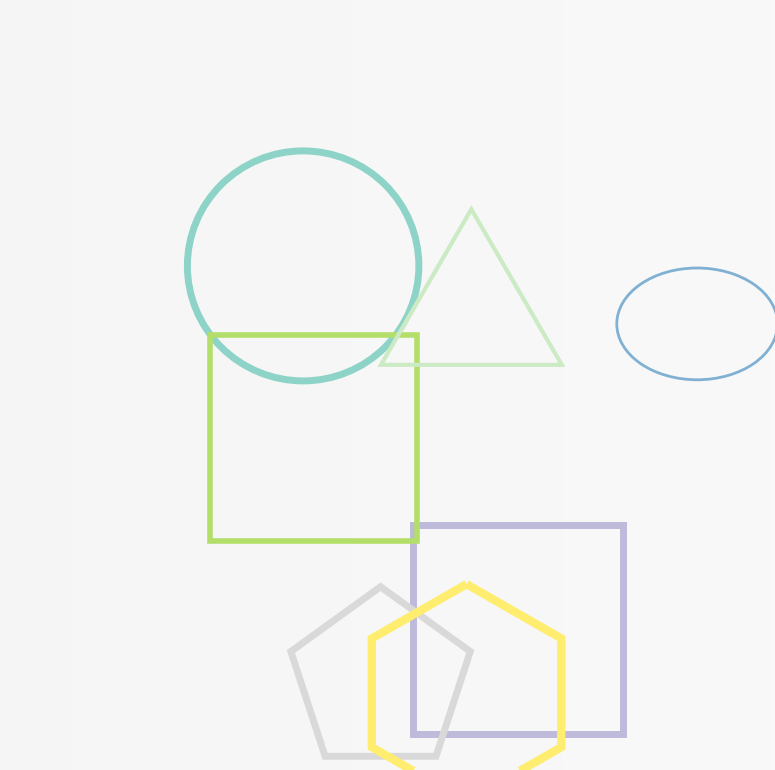[{"shape": "circle", "thickness": 2.5, "radius": 0.75, "center": [0.391, 0.655]}, {"shape": "square", "thickness": 2.5, "radius": 0.68, "center": [0.668, 0.182]}, {"shape": "oval", "thickness": 1, "radius": 0.52, "center": [0.9, 0.579]}, {"shape": "square", "thickness": 2, "radius": 0.67, "center": [0.404, 0.431]}, {"shape": "pentagon", "thickness": 2.5, "radius": 0.61, "center": [0.491, 0.116]}, {"shape": "triangle", "thickness": 1.5, "radius": 0.67, "center": [0.608, 0.594]}, {"shape": "hexagon", "thickness": 3, "radius": 0.71, "center": [0.602, 0.1]}]